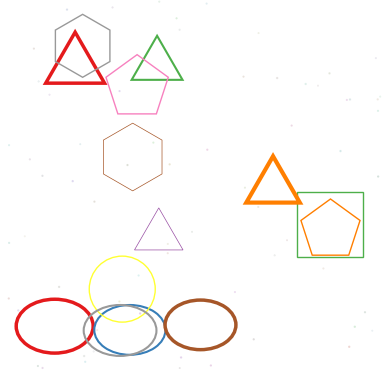[{"shape": "oval", "thickness": 2.5, "radius": 0.5, "center": [0.142, 0.153]}, {"shape": "triangle", "thickness": 2.5, "radius": 0.44, "center": [0.195, 0.828]}, {"shape": "oval", "thickness": 1.5, "radius": 0.46, "center": [0.337, 0.143]}, {"shape": "square", "thickness": 1, "radius": 0.43, "center": [0.856, 0.417]}, {"shape": "triangle", "thickness": 1.5, "radius": 0.38, "center": [0.408, 0.831]}, {"shape": "triangle", "thickness": 0.5, "radius": 0.36, "center": [0.412, 0.387]}, {"shape": "triangle", "thickness": 3, "radius": 0.4, "center": [0.709, 0.514]}, {"shape": "pentagon", "thickness": 1, "radius": 0.4, "center": [0.858, 0.402]}, {"shape": "circle", "thickness": 1, "radius": 0.43, "center": [0.318, 0.249]}, {"shape": "hexagon", "thickness": 0.5, "radius": 0.44, "center": [0.345, 0.592]}, {"shape": "oval", "thickness": 2.5, "radius": 0.46, "center": [0.521, 0.156]}, {"shape": "pentagon", "thickness": 1, "radius": 0.43, "center": [0.356, 0.773]}, {"shape": "hexagon", "thickness": 1, "radius": 0.41, "center": [0.215, 0.881]}, {"shape": "oval", "thickness": 1.5, "radius": 0.47, "center": [0.312, 0.142]}]